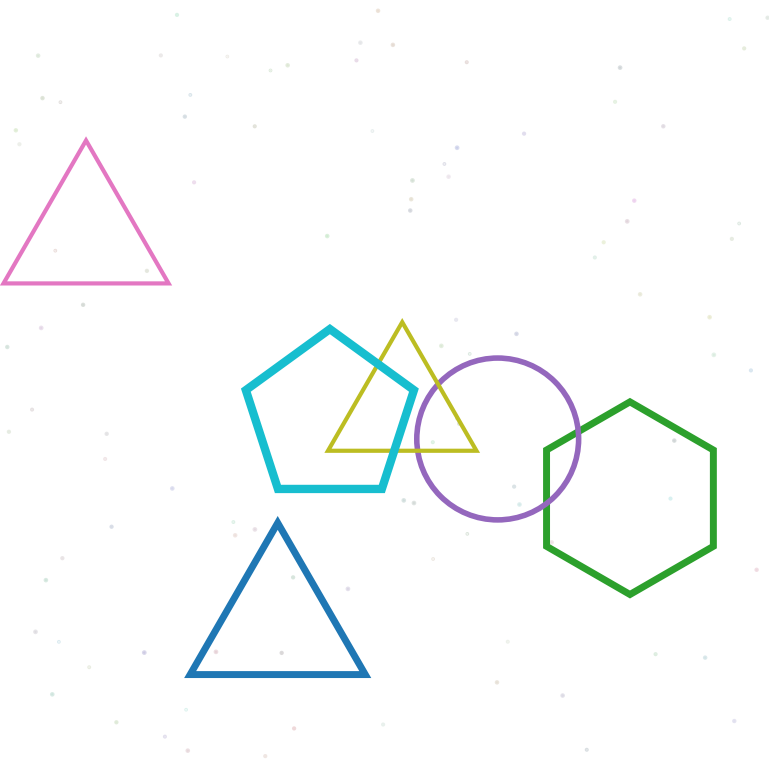[{"shape": "triangle", "thickness": 2.5, "radius": 0.66, "center": [0.361, 0.19]}, {"shape": "hexagon", "thickness": 2.5, "radius": 0.63, "center": [0.818, 0.353]}, {"shape": "circle", "thickness": 2, "radius": 0.53, "center": [0.646, 0.43]}, {"shape": "triangle", "thickness": 1.5, "radius": 0.62, "center": [0.112, 0.694]}, {"shape": "triangle", "thickness": 1.5, "radius": 0.56, "center": [0.522, 0.47]}, {"shape": "pentagon", "thickness": 3, "radius": 0.57, "center": [0.428, 0.458]}]